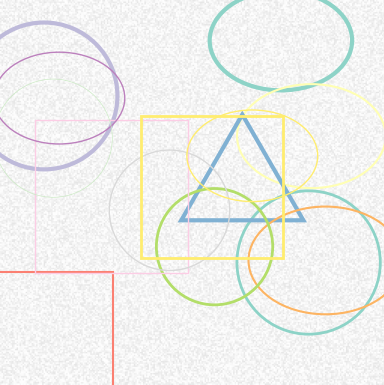[{"shape": "circle", "thickness": 2, "radius": 0.93, "center": [0.802, 0.318]}, {"shape": "oval", "thickness": 3, "radius": 0.92, "center": [0.73, 0.895]}, {"shape": "oval", "thickness": 1.5, "radius": 0.96, "center": [0.809, 0.646]}, {"shape": "circle", "thickness": 3, "radius": 0.95, "center": [0.114, 0.751]}, {"shape": "square", "thickness": 1.5, "radius": 0.81, "center": [0.132, 0.133]}, {"shape": "triangle", "thickness": 3, "radius": 0.92, "center": [0.629, 0.519]}, {"shape": "oval", "thickness": 1.5, "radius": 1.0, "center": [0.845, 0.324]}, {"shape": "circle", "thickness": 2, "radius": 0.76, "center": [0.557, 0.359]}, {"shape": "square", "thickness": 1, "radius": 0.99, "center": [0.29, 0.489]}, {"shape": "circle", "thickness": 1, "radius": 0.78, "center": [0.44, 0.454]}, {"shape": "oval", "thickness": 1, "radius": 0.85, "center": [0.154, 0.745]}, {"shape": "circle", "thickness": 0.5, "radius": 0.77, "center": [0.138, 0.641]}, {"shape": "square", "thickness": 2, "radius": 0.92, "center": [0.551, 0.515]}, {"shape": "oval", "thickness": 1, "radius": 0.85, "center": [0.655, 0.595]}]